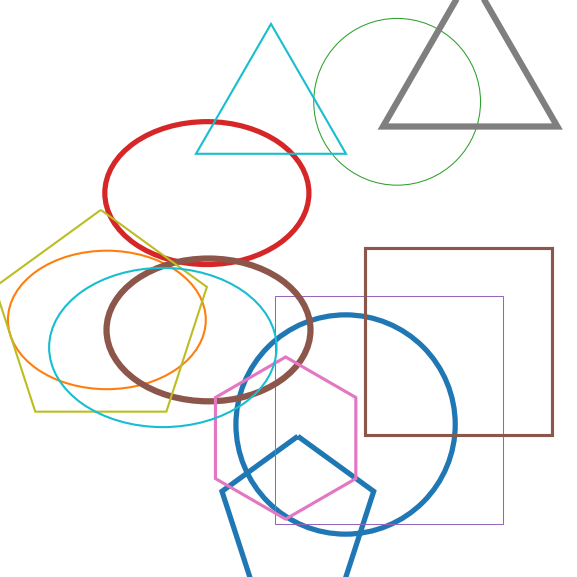[{"shape": "pentagon", "thickness": 2.5, "radius": 0.69, "center": [0.516, 0.106]}, {"shape": "circle", "thickness": 2.5, "radius": 0.95, "center": [0.598, 0.264]}, {"shape": "oval", "thickness": 1, "radius": 0.86, "center": [0.185, 0.445]}, {"shape": "circle", "thickness": 0.5, "radius": 0.72, "center": [0.688, 0.823]}, {"shape": "oval", "thickness": 2.5, "radius": 0.88, "center": [0.358, 0.665]}, {"shape": "square", "thickness": 0.5, "radius": 0.99, "center": [0.673, 0.289]}, {"shape": "oval", "thickness": 3, "radius": 0.88, "center": [0.361, 0.428]}, {"shape": "square", "thickness": 1.5, "radius": 0.81, "center": [0.794, 0.408]}, {"shape": "hexagon", "thickness": 1.5, "radius": 0.7, "center": [0.495, 0.241]}, {"shape": "triangle", "thickness": 3, "radius": 0.87, "center": [0.814, 0.867]}, {"shape": "pentagon", "thickness": 1, "radius": 0.97, "center": [0.175, 0.443]}, {"shape": "oval", "thickness": 1, "radius": 0.98, "center": [0.282, 0.397]}, {"shape": "triangle", "thickness": 1, "radius": 0.75, "center": [0.469, 0.808]}]